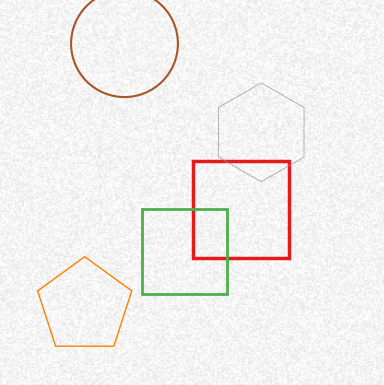[{"shape": "square", "thickness": 2.5, "radius": 0.63, "center": [0.626, 0.455]}, {"shape": "square", "thickness": 2, "radius": 0.55, "center": [0.48, 0.347]}, {"shape": "pentagon", "thickness": 1, "radius": 0.64, "center": [0.22, 0.205]}, {"shape": "circle", "thickness": 1.5, "radius": 0.69, "center": [0.323, 0.887]}, {"shape": "hexagon", "thickness": 0.5, "radius": 0.64, "center": [0.678, 0.656]}]